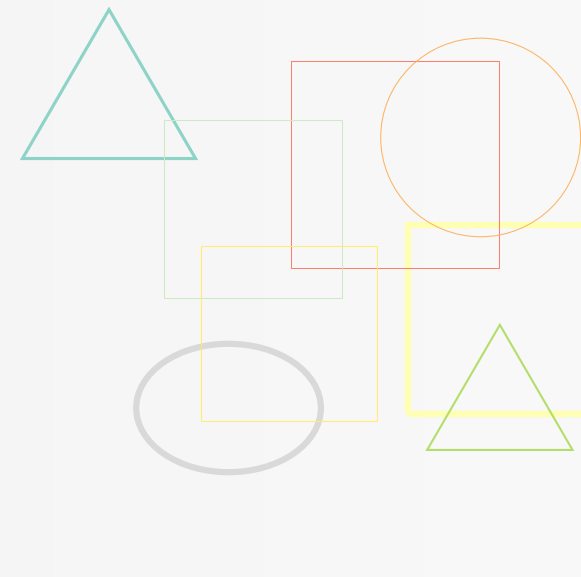[{"shape": "triangle", "thickness": 1.5, "radius": 0.86, "center": [0.188, 0.811]}, {"shape": "square", "thickness": 3, "radius": 0.82, "center": [0.866, 0.446]}, {"shape": "square", "thickness": 0.5, "radius": 0.9, "center": [0.68, 0.714]}, {"shape": "circle", "thickness": 0.5, "radius": 0.86, "center": [0.827, 0.761]}, {"shape": "triangle", "thickness": 1, "radius": 0.72, "center": [0.86, 0.292]}, {"shape": "oval", "thickness": 3, "radius": 0.79, "center": [0.393, 0.293]}, {"shape": "square", "thickness": 0.5, "radius": 0.77, "center": [0.435, 0.637]}, {"shape": "square", "thickness": 0.5, "radius": 0.76, "center": [0.497, 0.422]}]